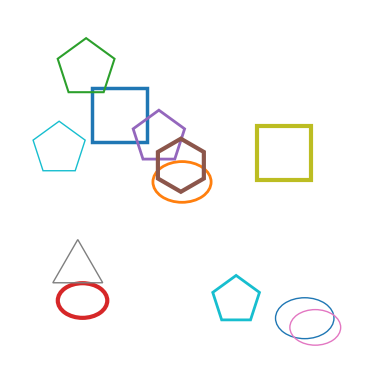[{"shape": "square", "thickness": 2.5, "radius": 0.35, "center": [0.311, 0.701]}, {"shape": "oval", "thickness": 1, "radius": 0.38, "center": [0.792, 0.174]}, {"shape": "oval", "thickness": 2, "radius": 0.38, "center": [0.473, 0.527]}, {"shape": "pentagon", "thickness": 1.5, "radius": 0.39, "center": [0.224, 0.823]}, {"shape": "oval", "thickness": 3, "radius": 0.32, "center": [0.214, 0.219]}, {"shape": "pentagon", "thickness": 2, "radius": 0.35, "center": [0.413, 0.644]}, {"shape": "hexagon", "thickness": 3, "radius": 0.34, "center": [0.47, 0.571]}, {"shape": "oval", "thickness": 1, "radius": 0.33, "center": [0.819, 0.15]}, {"shape": "triangle", "thickness": 1, "radius": 0.37, "center": [0.202, 0.303]}, {"shape": "square", "thickness": 3, "radius": 0.35, "center": [0.738, 0.602]}, {"shape": "pentagon", "thickness": 1, "radius": 0.36, "center": [0.154, 0.614]}, {"shape": "pentagon", "thickness": 2, "radius": 0.32, "center": [0.613, 0.221]}]